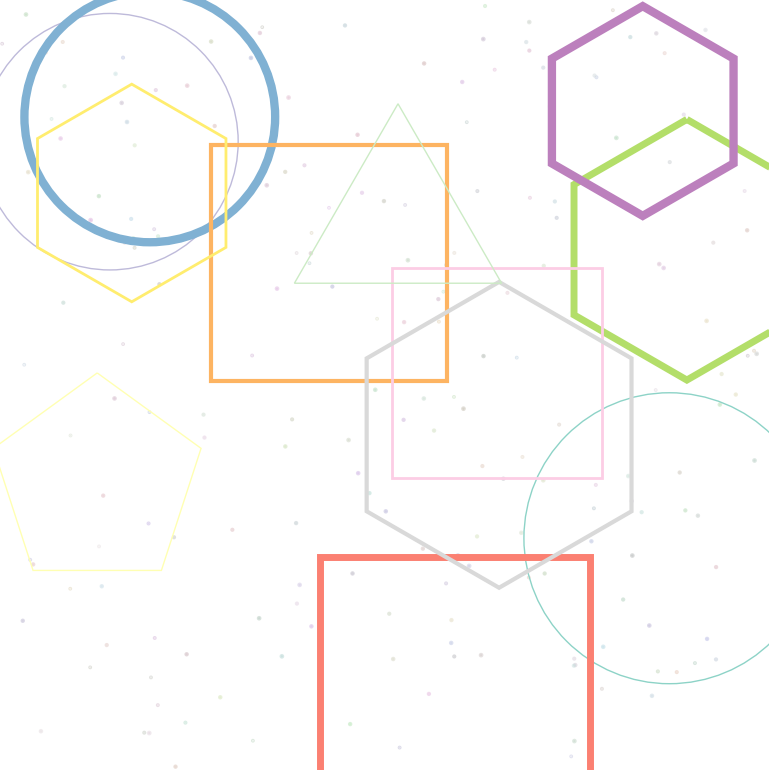[{"shape": "circle", "thickness": 0.5, "radius": 0.94, "center": [0.869, 0.301]}, {"shape": "pentagon", "thickness": 0.5, "radius": 0.71, "center": [0.126, 0.374]}, {"shape": "circle", "thickness": 0.5, "radius": 0.83, "center": [0.143, 0.816]}, {"shape": "square", "thickness": 2.5, "radius": 0.87, "center": [0.591, 0.102]}, {"shape": "circle", "thickness": 3, "radius": 0.81, "center": [0.195, 0.848]}, {"shape": "square", "thickness": 1.5, "radius": 0.76, "center": [0.428, 0.659]}, {"shape": "hexagon", "thickness": 2.5, "radius": 0.85, "center": [0.892, 0.676]}, {"shape": "square", "thickness": 1, "radius": 0.68, "center": [0.646, 0.516]}, {"shape": "hexagon", "thickness": 1.5, "radius": 0.99, "center": [0.648, 0.435]}, {"shape": "hexagon", "thickness": 3, "radius": 0.68, "center": [0.835, 0.856]}, {"shape": "triangle", "thickness": 0.5, "radius": 0.78, "center": [0.517, 0.71]}, {"shape": "hexagon", "thickness": 1, "radius": 0.71, "center": [0.171, 0.749]}]